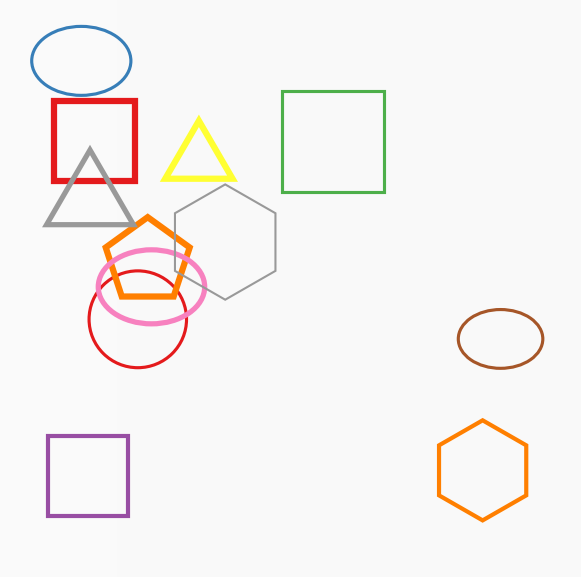[{"shape": "circle", "thickness": 1.5, "radius": 0.42, "center": [0.237, 0.446]}, {"shape": "square", "thickness": 3, "radius": 0.35, "center": [0.162, 0.755]}, {"shape": "oval", "thickness": 1.5, "radius": 0.43, "center": [0.14, 0.894]}, {"shape": "square", "thickness": 1.5, "radius": 0.44, "center": [0.573, 0.753]}, {"shape": "square", "thickness": 2, "radius": 0.35, "center": [0.151, 0.175]}, {"shape": "hexagon", "thickness": 2, "radius": 0.43, "center": [0.83, 0.185]}, {"shape": "pentagon", "thickness": 3, "radius": 0.38, "center": [0.254, 0.547]}, {"shape": "triangle", "thickness": 3, "radius": 0.33, "center": [0.342, 0.723]}, {"shape": "oval", "thickness": 1.5, "radius": 0.36, "center": [0.861, 0.412]}, {"shape": "oval", "thickness": 2.5, "radius": 0.46, "center": [0.261, 0.502]}, {"shape": "triangle", "thickness": 2.5, "radius": 0.43, "center": [0.155, 0.653]}, {"shape": "hexagon", "thickness": 1, "radius": 0.5, "center": [0.387, 0.58]}]